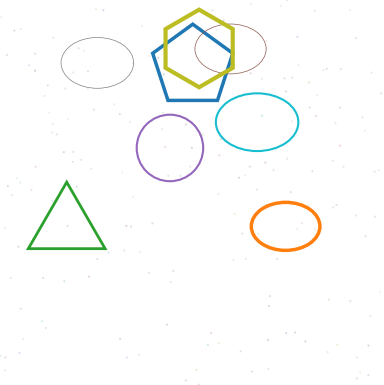[{"shape": "pentagon", "thickness": 2.5, "radius": 0.55, "center": [0.501, 0.828]}, {"shape": "oval", "thickness": 2.5, "radius": 0.45, "center": [0.742, 0.412]}, {"shape": "triangle", "thickness": 2, "radius": 0.58, "center": [0.173, 0.412]}, {"shape": "circle", "thickness": 1.5, "radius": 0.43, "center": [0.441, 0.616]}, {"shape": "oval", "thickness": 0.5, "radius": 0.46, "center": [0.599, 0.873]}, {"shape": "oval", "thickness": 0.5, "radius": 0.47, "center": [0.253, 0.837]}, {"shape": "hexagon", "thickness": 3, "radius": 0.5, "center": [0.517, 0.874]}, {"shape": "oval", "thickness": 1.5, "radius": 0.54, "center": [0.668, 0.683]}]